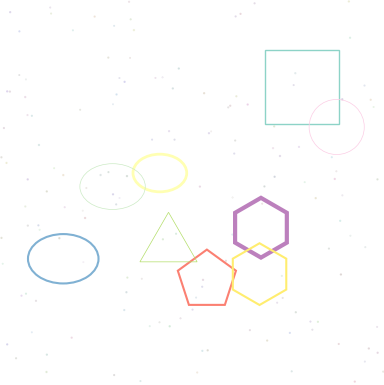[{"shape": "square", "thickness": 1, "radius": 0.48, "center": [0.784, 0.774]}, {"shape": "oval", "thickness": 2, "radius": 0.35, "center": [0.415, 0.551]}, {"shape": "pentagon", "thickness": 1.5, "radius": 0.4, "center": [0.537, 0.272]}, {"shape": "oval", "thickness": 1.5, "radius": 0.46, "center": [0.164, 0.328]}, {"shape": "triangle", "thickness": 0.5, "radius": 0.43, "center": [0.438, 0.363]}, {"shape": "circle", "thickness": 0.5, "radius": 0.36, "center": [0.875, 0.67]}, {"shape": "hexagon", "thickness": 3, "radius": 0.39, "center": [0.678, 0.409]}, {"shape": "oval", "thickness": 0.5, "radius": 0.42, "center": [0.292, 0.515]}, {"shape": "hexagon", "thickness": 1.5, "radius": 0.4, "center": [0.674, 0.288]}]